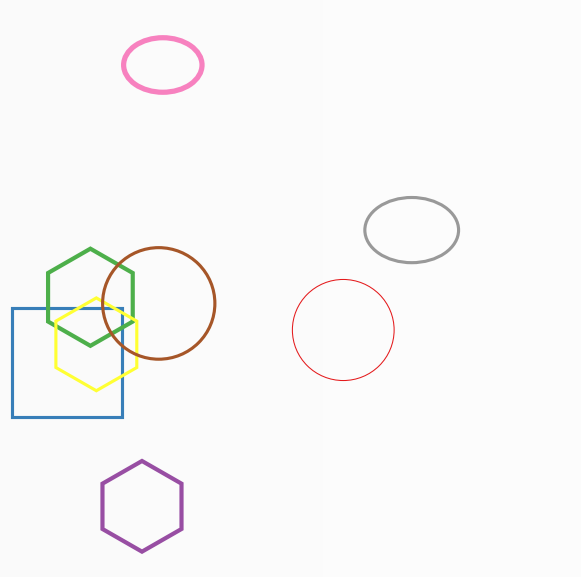[{"shape": "circle", "thickness": 0.5, "radius": 0.44, "center": [0.591, 0.428]}, {"shape": "square", "thickness": 1.5, "radius": 0.47, "center": [0.115, 0.371]}, {"shape": "hexagon", "thickness": 2, "radius": 0.42, "center": [0.156, 0.484]}, {"shape": "hexagon", "thickness": 2, "radius": 0.39, "center": [0.244, 0.122]}, {"shape": "hexagon", "thickness": 1.5, "radius": 0.4, "center": [0.166, 0.403]}, {"shape": "circle", "thickness": 1.5, "radius": 0.48, "center": [0.273, 0.474]}, {"shape": "oval", "thickness": 2.5, "radius": 0.34, "center": [0.28, 0.887]}, {"shape": "oval", "thickness": 1.5, "radius": 0.4, "center": [0.708, 0.601]}]